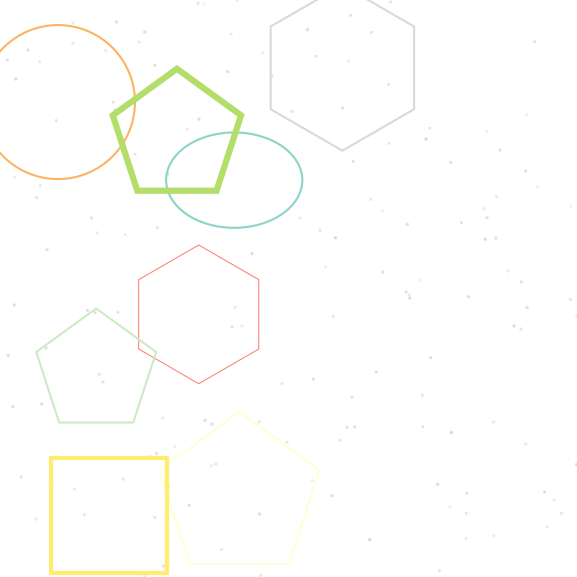[{"shape": "oval", "thickness": 1, "radius": 0.59, "center": [0.406, 0.687]}, {"shape": "pentagon", "thickness": 0.5, "radius": 0.73, "center": [0.415, 0.14]}, {"shape": "hexagon", "thickness": 0.5, "radius": 0.6, "center": [0.344, 0.455]}, {"shape": "circle", "thickness": 1, "radius": 0.67, "center": [0.1, 0.822]}, {"shape": "pentagon", "thickness": 3, "radius": 0.58, "center": [0.306, 0.763]}, {"shape": "hexagon", "thickness": 1, "radius": 0.72, "center": [0.593, 0.882]}, {"shape": "pentagon", "thickness": 1, "radius": 0.55, "center": [0.167, 0.356]}, {"shape": "square", "thickness": 2, "radius": 0.5, "center": [0.188, 0.106]}]